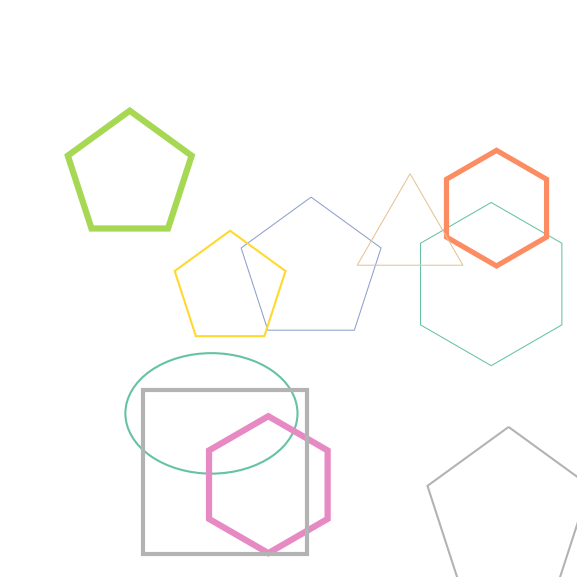[{"shape": "oval", "thickness": 1, "radius": 0.75, "center": [0.366, 0.283]}, {"shape": "hexagon", "thickness": 0.5, "radius": 0.71, "center": [0.851, 0.507]}, {"shape": "hexagon", "thickness": 2.5, "radius": 0.5, "center": [0.86, 0.639]}, {"shape": "pentagon", "thickness": 0.5, "radius": 0.64, "center": [0.539, 0.53]}, {"shape": "hexagon", "thickness": 3, "radius": 0.59, "center": [0.465, 0.16]}, {"shape": "pentagon", "thickness": 3, "radius": 0.56, "center": [0.225, 0.695]}, {"shape": "pentagon", "thickness": 1, "radius": 0.5, "center": [0.398, 0.499]}, {"shape": "triangle", "thickness": 0.5, "radius": 0.53, "center": [0.71, 0.593]}, {"shape": "square", "thickness": 2, "radius": 0.71, "center": [0.39, 0.182]}, {"shape": "pentagon", "thickness": 1, "radius": 0.74, "center": [0.881, 0.112]}]